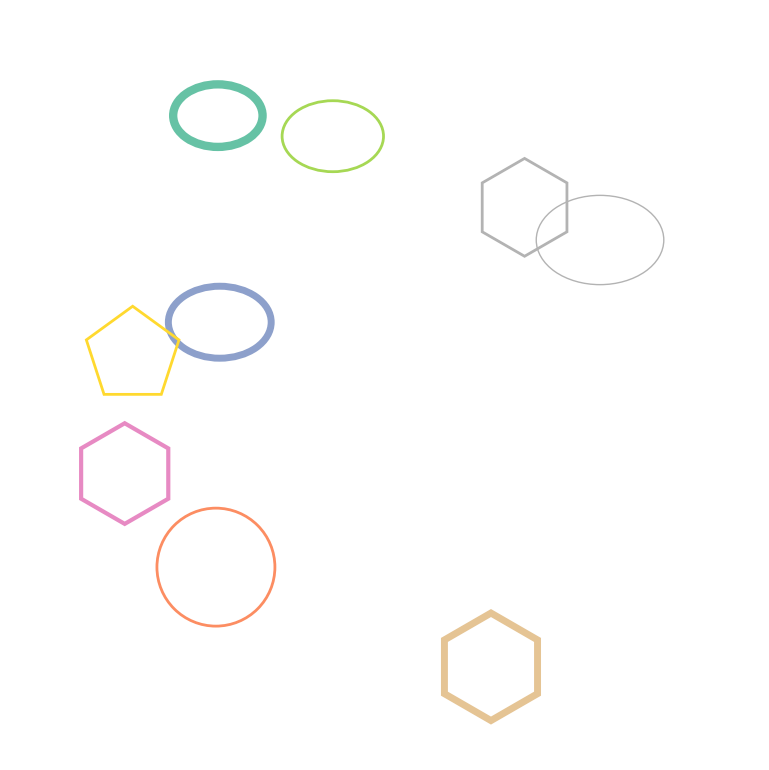[{"shape": "oval", "thickness": 3, "radius": 0.29, "center": [0.283, 0.85]}, {"shape": "circle", "thickness": 1, "radius": 0.38, "center": [0.28, 0.263]}, {"shape": "oval", "thickness": 2.5, "radius": 0.33, "center": [0.285, 0.582]}, {"shape": "hexagon", "thickness": 1.5, "radius": 0.33, "center": [0.162, 0.385]}, {"shape": "oval", "thickness": 1, "radius": 0.33, "center": [0.432, 0.823]}, {"shape": "pentagon", "thickness": 1, "radius": 0.32, "center": [0.172, 0.539]}, {"shape": "hexagon", "thickness": 2.5, "radius": 0.35, "center": [0.638, 0.134]}, {"shape": "hexagon", "thickness": 1, "radius": 0.32, "center": [0.681, 0.731]}, {"shape": "oval", "thickness": 0.5, "radius": 0.41, "center": [0.779, 0.688]}]